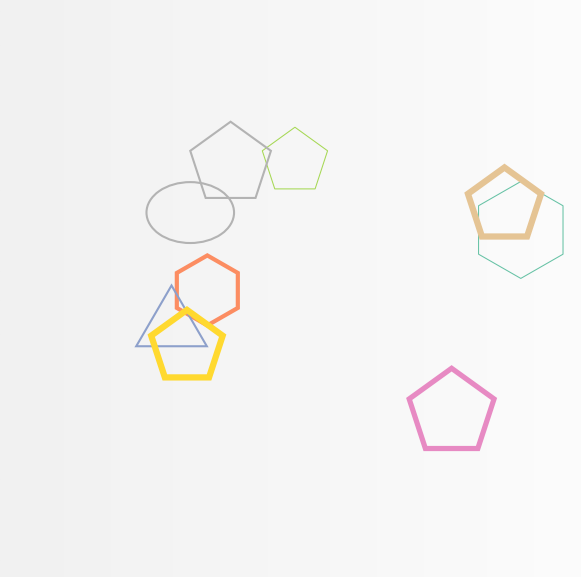[{"shape": "hexagon", "thickness": 0.5, "radius": 0.42, "center": [0.896, 0.601]}, {"shape": "hexagon", "thickness": 2, "radius": 0.3, "center": [0.357, 0.496]}, {"shape": "triangle", "thickness": 1, "radius": 0.35, "center": [0.295, 0.435]}, {"shape": "pentagon", "thickness": 2.5, "radius": 0.38, "center": [0.777, 0.285]}, {"shape": "pentagon", "thickness": 0.5, "radius": 0.3, "center": [0.507, 0.72]}, {"shape": "pentagon", "thickness": 3, "radius": 0.32, "center": [0.322, 0.398]}, {"shape": "pentagon", "thickness": 3, "radius": 0.33, "center": [0.868, 0.643]}, {"shape": "oval", "thickness": 1, "radius": 0.38, "center": [0.327, 0.631]}, {"shape": "pentagon", "thickness": 1, "radius": 0.36, "center": [0.397, 0.715]}]